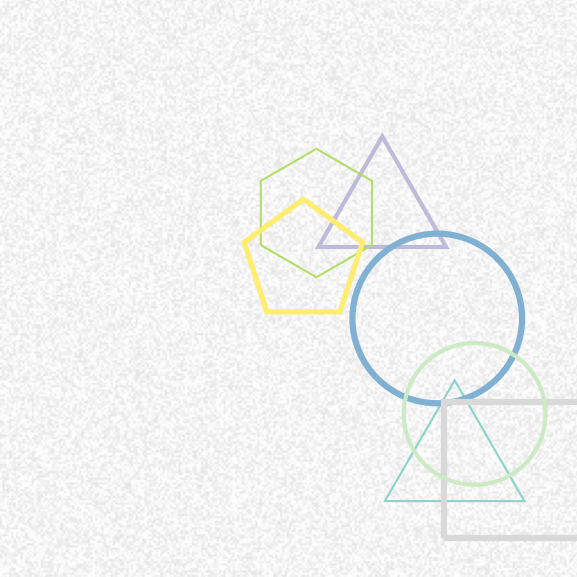[{"shape": "triangle", "thickness": 1, "radius": 0.7, "center": [0.787, 0.201]}, {"shape": "triangle", "thickness": 2, "radius": 0.64, "center": [0.662, 0.635]}, {"shape": "circle", "thickness": 3, "radius": 0.73, "center": [0.757, 0.448]}, {"shape": "hexagon", "thickness": 1, "radius": 0.56, "center": [0.548, 0.63]}, {"shape": "square", "thickness": 3, "radius": 0.59, "center": [0.885, 0.186]}, {"shape": "circle", "thickness": 2, "radius": 0.61, "center": [0.822, 0.282]}, {"shape": "pentagon", "thickness": 2.5, "radius": 0.54, "center": [0.525, 0.546]}]